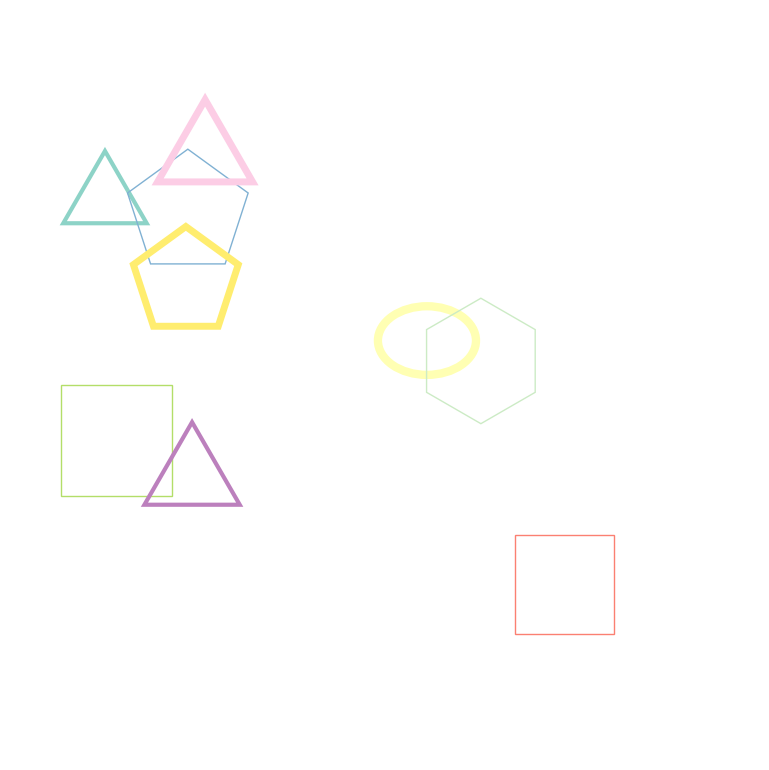[{"shape": "triangle", "thickness": 1.5, "radius": 0.31, "center": [0.136, 0.741]}, {"shape": "oval", "thickness": 3, "radius": 0.32, "center": [0.554, 0.558]}, {"shape": "square", "thickness": 0.5, "radius": 0.32, "center": [0.733, 0.241]}, {"shape": "pentagon", "thickness": 0.5, "radius": 0.41, "center": [0.244, 0.724]}, {"shape": "square", "thickness": 0.5, "radius": 0.36, "center": [0.151, 0.428]}, {"shape": "triangle", "thickness": 2.5, "radius": 0.36, "center": [0.266, 0.799]}, {"shape": "triangle", "thickness": 1.5, "radius": 0.36, "center": [0.249, 0.38]}, {"shape": "hexagon", "thickness": 0.5, "radius": 0.41, "center": [0.625, 0.531]}, {"shape": "pentagon", "thickness": 2.5, "radius": 0.36, "center": [0.241, 0.634]}]